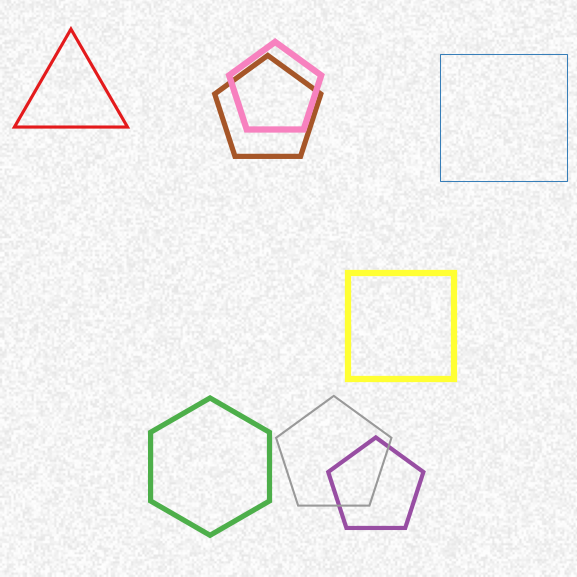[{"shape": "triangle", "thickness": 1.5, "radius": 0.57, "center": [0.123, 0.836]}, {"shape": "square", "thickness": 0.5, "radius": 0.55, "center": [0.871, 0.796]}, {"shape": "hexagon", "thickness": 2.5, "radius": 0.59, "center": [0.364, 0.191]}, {"shape": "pentagon", "thickness": 2, "radius": 0.43, "center": [0.651, 0.155]}, {"shape": "square", "thickness": 3, "radius": 0.46, "center": [0.694, 0.435]}, {"shape": "pentagon", "thickness": 2.5, "radius": 0.48, "center": [0.464, 0.807]}, {"shape": "pentagon", "thickness": 3, "radius": 0.42, "center": [0.476, 0.843]}, {"shape": "pentagon", "thickness": 1, "radius": 0.53, "center": [0.578, 0.209]}]